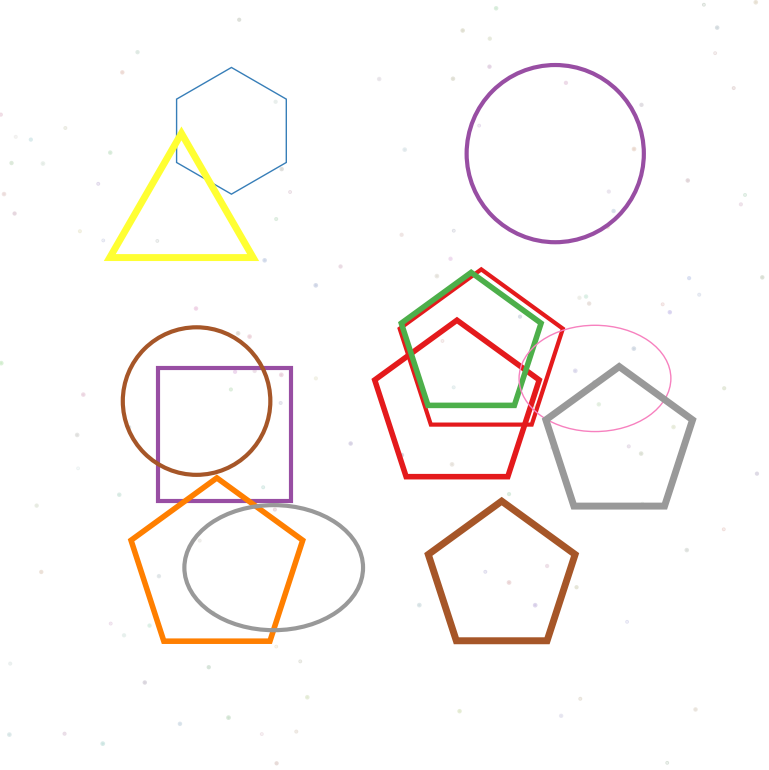[{"shape": "pentagon", "thickness": 1.5, "radius": 0.56, "center": [0.625, 0.539]}, {"shape": "pentagon", "thickness": 2, "radius": 0.56, "center": [0.593, 0.472]}, {"shape": "hexagon", "thickness": 0.5, "radius": 0.41, "center": [0.301, 0.83]}, {"shape": "pentagon", "thickness": 2, "radius": 0.48, "center": [0.612, 0.551]}, {"shape": "square", "thickness": 1.5, "radius": 0.43, "center": [0.292, 0.436]}, {"shape": "circle", "thickness": 1.5, "radius": 0.58, "center": [0.721, 0.8]}, {"shape": "pentagon", "thickness": 2, "radius": 0.59, "center": [0.282, 0.262]}, {"shape": "triangle", "thickness": 2.5, "radius": 0.54, "center": [0.236, 0.719]}, {"shape": "pentagon", "thickness": 2.5, "radius": 0.5, "center": [0.652, 0.249]}, {"shape": "circle", "thickness": 1.5, "radius": 0.48, "center": [0.255, 0.479]}, {"shape": "oval", "thickness": 0.5, "radius": 0.49, "center": [0.773, 0.509]}, {"shape": "oval", "thickness": 1.5, "radius": 0.58, "center": [0.355, 0.263]}, {"shape": "pentagon", "thickness": 2.5, "radius": 0.5, "center": [0.804, 0.424]}]